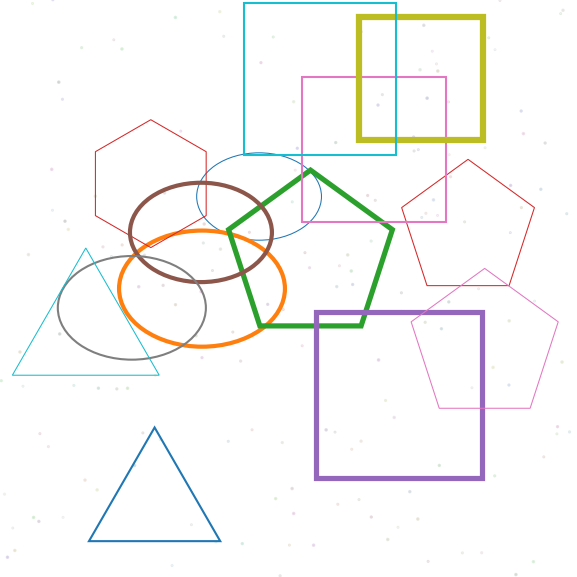[{"shape": "oval", "thickness": 0.5, "radius": 0.54, "center": [0.449, 0.659]}, {"shape": "triangle", "thickness": 1, "radius": 0.66, "center": [0.268, 0.128]}, {"shape": "oval", "thickness": 2, "radius": 0.72, "center": [0.35, 0.499]}, {"shape": "pentagon", "thickness": 2.5, "radius": 0.75, "center": [0.538, 0.555]}, {"shape": "pentagon", "thickness": 0.5, "radius": 0.6, "center": [0.81, 0.602]}, {"shape": "hexagon", "thickness": 0.5, "radius": 0.55, "center": [0.261, 0.681]}, {"shape": "square", "thickness": 2.5, "radius": 0.72, "center": [0.69, 0.315]}, {"shape": "oval", "thickness": 2, "radius": 0.61, "center": [0.348, 0.597]}, {"shape": "pentagon", "thickness": 0.5, "radius": 0.67, "center": [0.839, 0.4]}, {"shape": "square", "thickness": 1, "radius": 0.63, "center": [0.648, 0.74]}, {"shape": "oval", "thickness": 1, "radius": 0.64, "center": [0.228, 0.466]}, {"shape": "square", "thickness": 3, "radius": 0.53, "center": [0.729, 0.863]}, {"shape": "triangle", "thickness": 0.5, "radius": 0.73, "center": [0.149, 0.423]}, {"shape": "square", "thickness": 1, "radius": 0.66, "center": [0.553, 0.863]}]